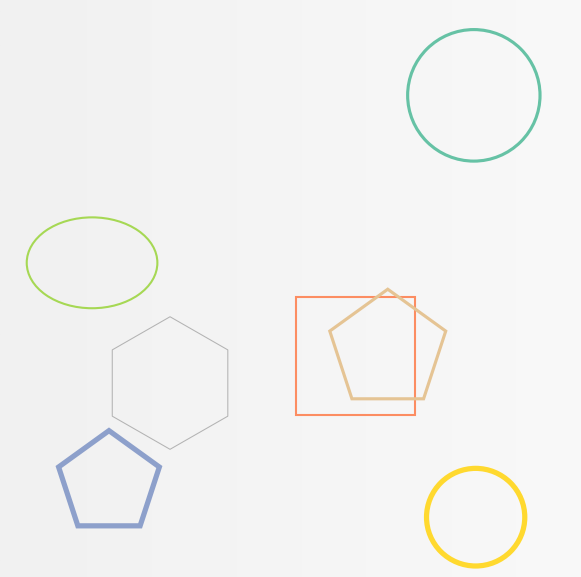[{"shape": "circle", "thickness": 1.5, "radius": 0.57, "center": [0.815, 0.834]}, {"shape": "square", "thickness": 1, "radius": 0.51, "center": [0.611, 0.383]}, {"shape": "pentagon", "thickness": 2.5, "radius": 0.46, "center": [0.187, 0.162]}, {"shape": "oval", "thickness": 1, "radius": 0.56, "center": [0.158, 0.544]}, {"shape": "circle", "thickness": 2.5, "radius": 0.42, "center": [0.818, 0.104]}, {"shape": "pentagon", "thickness": 1.5, "radius": 0.52, "center": [0.667, 0.393]}, {"shape": "hexagon", "thickness": 0.5, "radius": 0.57, "center": [0.293, 0.336]}]